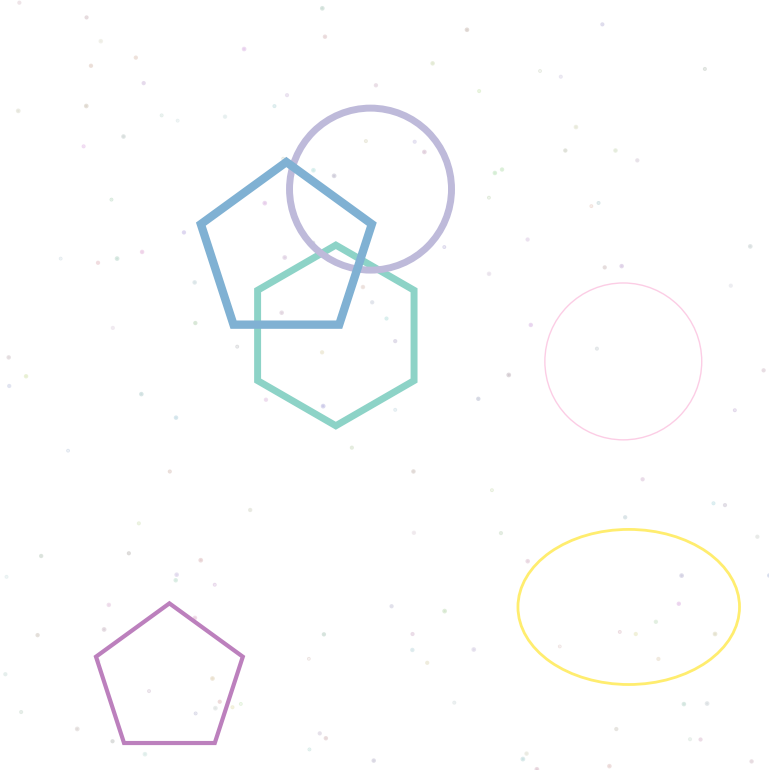[{"shape": "hexagon", "thickness": 2.5, "radius": 0.59, "center": [0.436, 0.564]}, {"shape": "circle", "thickness": 2.5, "radius": 0.53, "center": [0.481, 0.754]}, {"shape": "pentagon", "thickness": 3, "radius": 0.58, "center": [0.372, 0.673]}, {"shape": "circle", "thickness": 0.5, "radius": 0.51, "center": [0.809, 0.531]}, {"shape": "pentagon", "thickness": 1.5, "radius": 0.5, "center": [0.22, 0.116]}, {"shape": "oval", "thickness": 1, "radius": 0.72, "center": [0.817, 0.212]}]